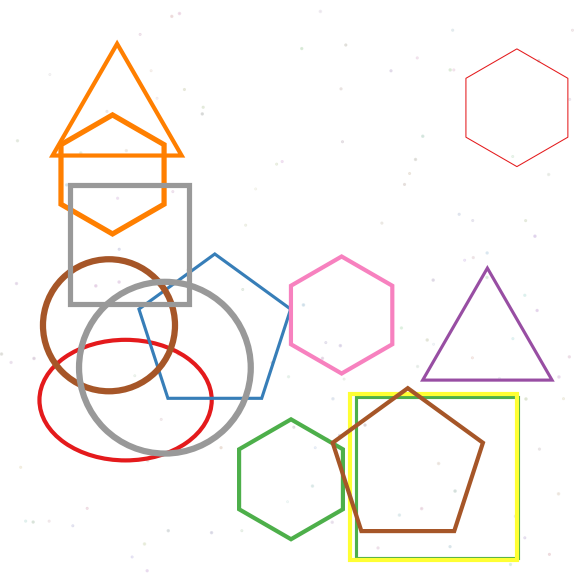[{"shape": "hexagon", "thickness": 0.5, "radius": 0.51, "center": [0.895, 0.813]}, {"shape": "oval", "thickness": 2, "radius": 0.75, "center": [0.217, 0.306]}, {"shape": "pentagon", "thickness": 1.5, "radius": 0.69, "center": [0.372, 0.421]}, {"shape": "square", "thickness": 1.5, "radius": 0.7, "center": [0.756, 0.173]}, {"shape": "hexagon", "thickness": 2, "radius": 0.52, "center": [0.504, 0.169]}, {"shape": "triangle", "thickness": 1.5, "radius": 0.65, "center": [0.844, 0.406]}, {"shape": "triangle", "thickness": 2, "radius": 0.65, "center": [0.203, 0.794]}, {"shape": "hexagon", "thickness": 2.5, "radius": 0.52, "center": [0.195, 0.697]}, {"shape": "square", "thickness": 2, "radius": 0.72, "center": [0.751, 0.174]}, {"shape": "circle", "thickness": 3, "radius": 0.57, "center": [0.189, 0.436]}, {"shape": "pentagon", "thickness": 2, "radius": 0.68, "center": [0.706, 0.19]}, {"shape": "hexagon", "thickness": 2, "radius": 0.51, "center": [0.592, 0.454]}, {"shape": "circle", "thickness": 3, "radius": 0.74, "center": [0.286, 0.362]}, {"shape": "square", "thickness": 2.5, "radius": 0.51, "center": [0.225, 0.576]}]